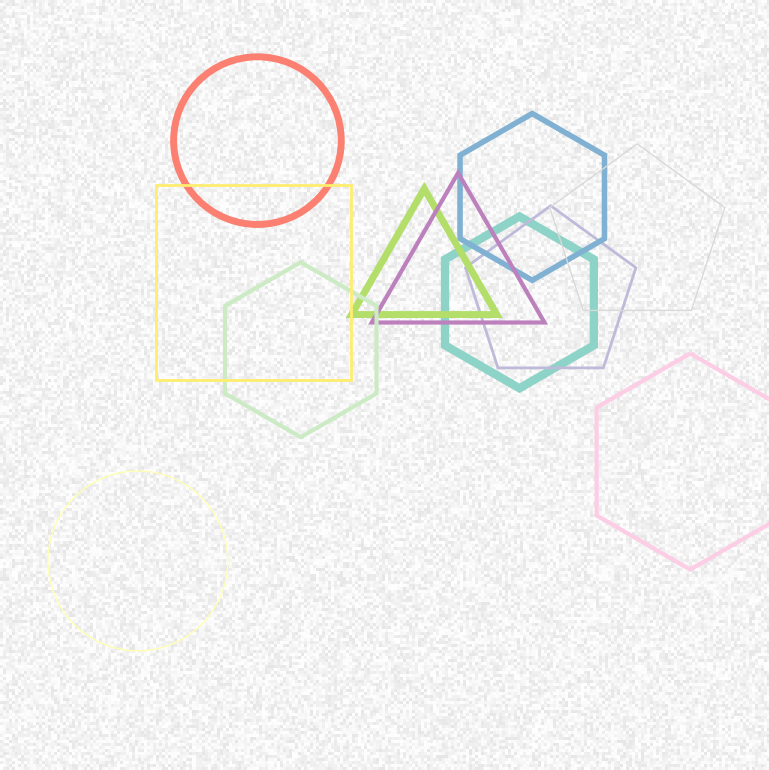[{"shape": "hexagon", "thickness": 3, "radius": 0.56, "center": [0.675, 0.607]}, {"shape": "circle", "thickness": 0.5, "radius": 0.58, "center": [0.179, 0.272]}, {"shape": "pentagon", "thickness": 1, "radius": 0.58, "center": [0.715, 0.616]}, {"shape": "circle", "thickness": 2.5, "radius": 0.54, "center": [0.334, 0.817]}, {"shape": "hexagon", "thickness": 2, "radius": 0.54, "center": [0.691, 0.744]}, {"shape": "triangle", "thickness": 2.5, "radius": 0.54, "center": [0.551, 0.646]}, {"shape": "hexagon", "thickness": 1.5, "radius": 0.7, "center": [0.896, 0.401]}, {"shape": "pentagon", "thickness": 0.5, "radius": 0.6, "center": [0.828, 0.694]}, {"shape": "triangle", "thickness": 1.5, "radius": 0.65, "center": [0.595, 0.646]}, {"shape": "hexagon", "thickness": 1.5, "radius": 0.57, "center": [0.391, 0.546]}, {"shape": "square", "thickness": 1, "radius": 0.63, "center": [0.329, 0.633]}]